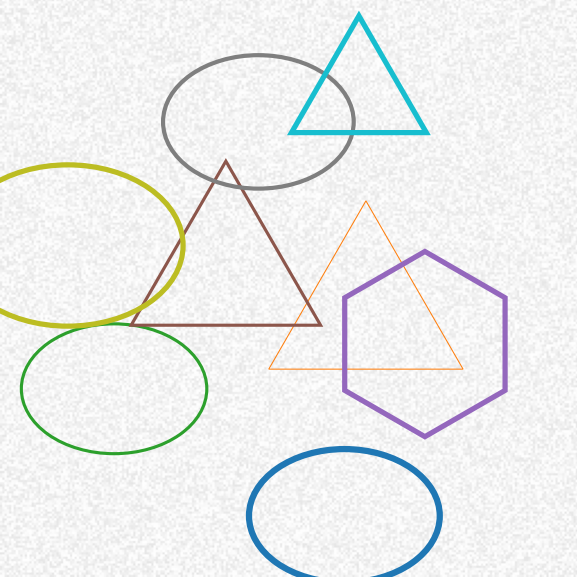[{"shape": "oval", "thickness": 3, "radius": 0.83, "center": [0.596, 0.106]}, {"shape": "triangle", "thickness": 0.5, "radius": 0.97, "center": [0.634, 0.457]}, {"shape": "oval", "thickness": 1.5, "radius": 0.8, "center": [0.198, 0.326]}, {"shape": "hexagon", "thickness": 2.5, "radius": 0.8, "center": [0.736, 0.403]}, {"shape": "triangle", "thickness": 1.5, "radius": 0.95, "center": [0.391, 0.531]}, {"shape": "oval", "thickness": 2, "radius": 0.83, "center": [0.447, 0.788]}, {"shape": "oval", "thickness": 2.5, "radius": 1.0, "center": [0.118, 0.574]}, {"shape": "triangle", "thickness": 2.5, "radius": 0.67, "center": [0.621, 0.837]}]